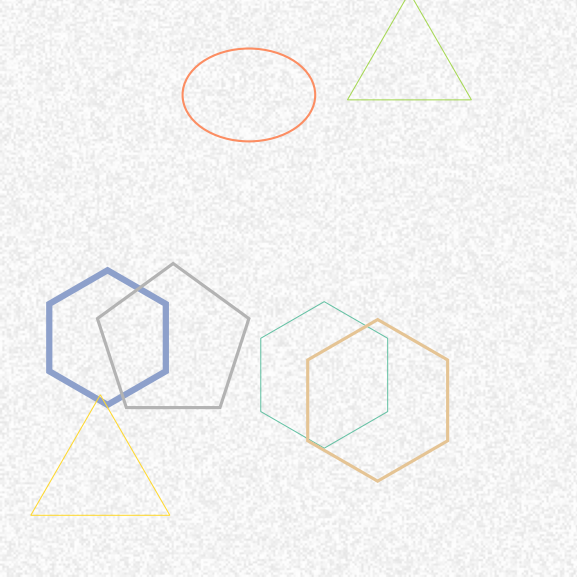[{"shape": "hexagon", "thickness": 0.5, "radius": 0.63, "center": [0.561, 0.35]}, {"shape": "oval", "thickness": 1, "radius": 0.57, "center": [0.431, 0.835]}, {"shape": "hexagon", "thickness": 3, "radius": 0.58, "center": [0.186, 0.415]}, {"shape": "triangle", "thickness": 0.5, "radius": 0.62, "center": [0.709, 0.888]}, {"shape": "triangle", "thickness": 0.5, "radius": 0.7, "center": [0.174, 0.176]}, {"shape": "hexagon", "thickness": 1.5, "radius": 0.7, "center": [0.654, 0.306]}, {"shape": "pentagon", "thickness": 1.5, "radius": 0.69, "center": [0.3, 0.405]}]